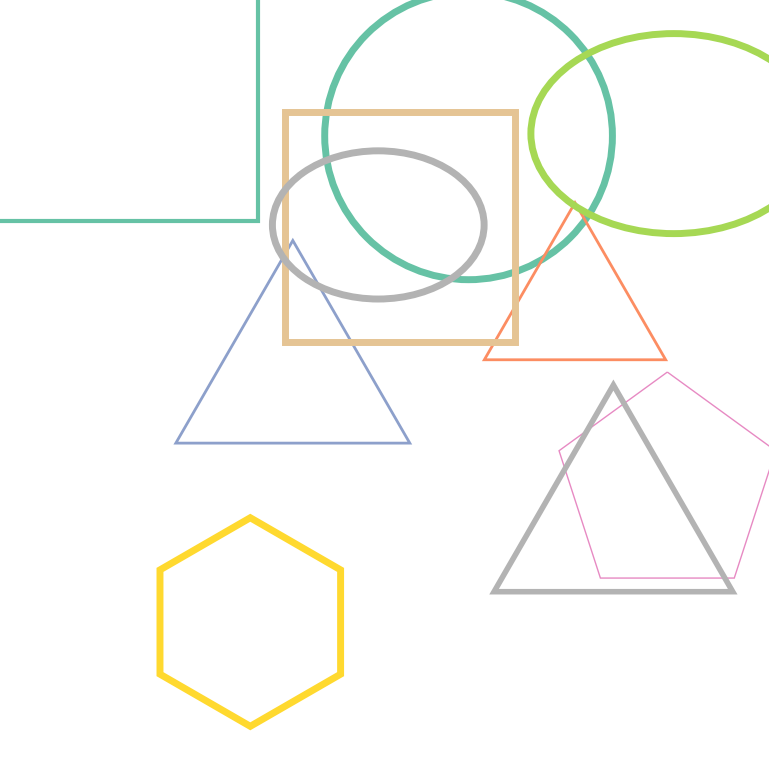[{"shape": "circle", "thickness": 2.5, "radius": 0.93, "center": [0.609, 0.824]}, {"shape": "square", "thickness": 1.5, "radius": 0.84, "center": [0.166, 0.881]}, {"shape": "triangle", "thickness": 1, "radius": 0.68, "center": [0.747, 0.601]}, {"shape": "triangle", "thickness": 1, "radius": 0.88, "center": [0.38, 0.512]}, {"shape": "pentagon", "thickness": 0.5, "radius": 0.74, "center": [0.867, 0.369]}, {"shape": "oval", "thickness": 2.5, "radius": 0.93, "center": [0.875, 0.826]}, {"shape": "hexagon", "thickness": 2.5, "radius": 0.68, "center": [0.325, 0.192]}, {"shape": "square", "thickness": 2.5, "radius": 0.75, "center": [0.519, 0.705]}, {"shape": "oval", "thickness": 2.5, "radius": 0.69, "center": [0.491, 0.708]}, {"shape": "triangle", "thickness": 2, "radius": 0.89, "center": [0.797, 0.321]}]